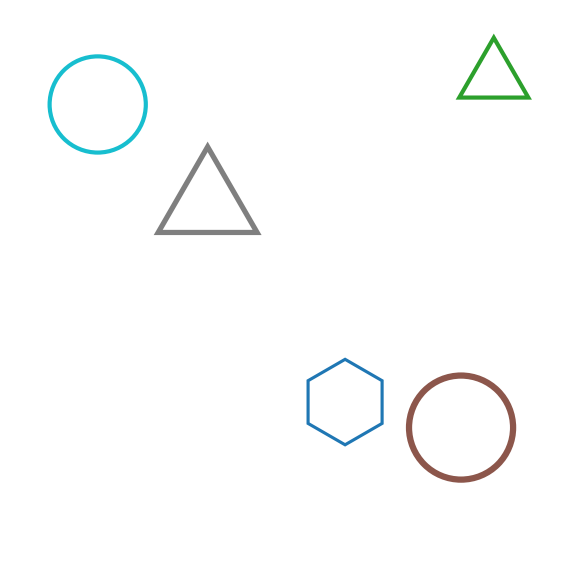[{"shape": "hexagon", "thickness": 1.5, "radius": 0.37, "center": [0.598, 0.303]}, {"shape": "triangle", "thickness": 2, "radius": 0.35, "center": [0.855, 0.865]}, {"shape": "circle", "thickness": 3, "radius": 0.45, "center": [0.798, 0.259]}, {"shape": "triangle", "thickness": 2.5, "radius": 0.49, "center": [0.36, 0.646]}, {"shape": "circle", "thickness": 2, "radius": 0.42, "center": [0.169, 0.818]}]